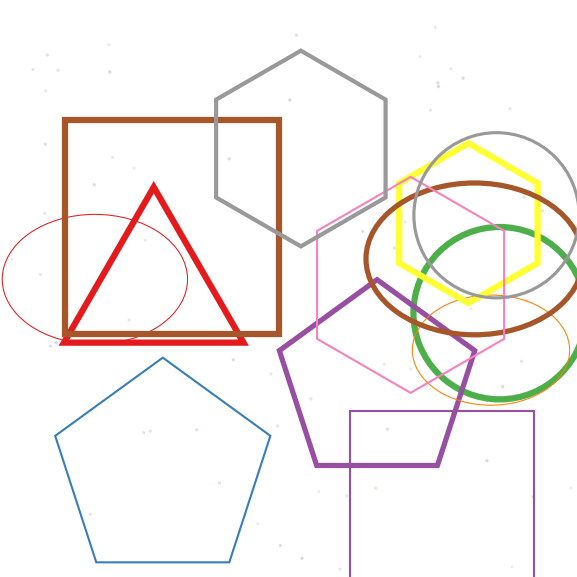[{"shape": "oval", "thickness": 0.5, "radius": 0.8, "center": [0.164, 0.516]}, {"shape": "triangle", "thickness": 3, "radius": 0.9, "center": [0.266, 0.496]}, {"shape": "pentagon", "thickness": 1, "radius": 0.98, "center": [0.282, 0.184]}, {"shape": "circle", "thickness": 3, "radius": 0.75, "center": [0.865, 0.457]}, {"shape": "square", "thickness": 1, "radius": 0.8, "center": [0.765, 0.128]}, {"shape": "pentagon", "thickness": 2.5, "radius": 0.89, "center": [0.653, 0.337]}, {"shape": "oval", "thickness": 0.5, "radius": 0.68, "center": [0.85, 0.393]}, {"shape": "hexagon", "thickness": 3, "radius": 0.69, "center": [0.811, 0.613]}, {"shape": "square", "thickness": 3, "radius": 0.92, "center": [0.298, 0.606]}, {"shape": "oval", "thickness": 2.5, "radius": 0.94, "center": [0.822, 0.551]}, {"shape": "hexagon", "thickness": 1, "radius": 0.93, "center": [0.711, 0.506]}, {"shape": "hexagon", "thickness": 2, "radius": 0.85, "center": [0.521, 0.742]}, {"shape": "circle", "thickness": 1.5, "radius": 0.72, "center": [0.86, 0.626]}]